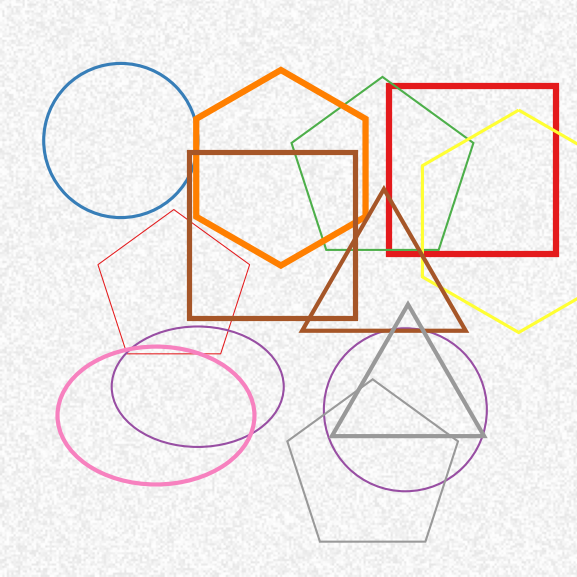[{"shape": "square", "thickness": 3, "radius": 0.73, "center": [0.818, 0.705]}, {"shape": "pentagon", "thickness": 0.5, "radius": 0.69, "center": [0.301, 0.498]}, {"shape": "circle", "thickness": 1.5, "radius": 0.67, "center": [0.209, 0.756]}, {"shape": "pentagon", "thickness": 1, "radius": 0.83, "center": [0.662, 0.7]}, {"shape": "circle", "thickness": 1, "radius": 0.71, "center": [0.702, 0.29]}, {"shape": "oval", "thickness": 1, "radius": 0.74, "center": [0.342, 0.329]}, {"shape": "hexagon", "thickness": 3, "radius": 0.85, "center": [0.486, 0.709]}, {"shape": "hexagon", "thickness": 1.5, "radius": 0.96, "center": [0.898, 0.616]}, {"shape": "square", "thickness": 2.5, "radius": 0.72, "center": [0.471, 0.592]}, {"shape": "triangle", "thickness": 2, "radius": 0.82, "center": [0.665, 0.508]}, {"shape": "oval", "thickness": 2, "radius": 0.85, "center": [0.27, 0.28]}, {"shape": "triangle", "thickness": 2, "radius": 0.76, "center": [0.706, 0.32]}, {"shape": "pentagon", "thickness": 1, "radius": 0.78, "center": [0.645, 0.187]}]